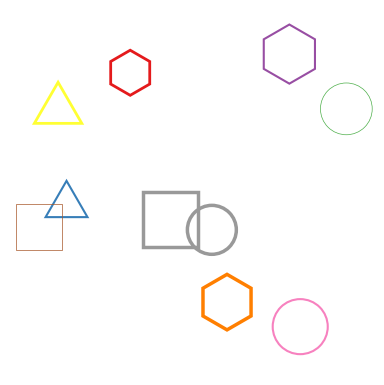[{"shape": "hexagon", "thickness": 2, "radius": 0.29, "center": [0.338, 0.811]}, {"shape": "triangle", "thickness": 1.5, "radius": 0.31, "center": [0.173, 0.467]}, {"shape": "circle", "thickness": 0.5, "radius": 0.34, "center": [0.9, 0.717]}, {"shape": "hexagon", "thickness": 1.5, "radius": 0.38, "center": [0.752, 0.86]}, {"shape": "hexagon", "thickness": 2.5, "radius": 0.36, "center": [0.59, 0.215]}, {"shape": "triangle", "thickness": 2, "radius": 0.36, "center": [0.151, 0.715]}, {"shape": "square", "thickness": 0.5, "radius": 0.3, "center": [0.1, 0.411]}, {"shape": "circle", "thickness": 1.5, "radius": 0.36, "center": [0.78, 0.152]}, {"shape": "circle", "thickness": 2.5, "radius": 0.32, "center": [0.55, 0.403]}, {"shape": "square", "thickness": 2.5, "radius": 0.36, "center": [0.442, 0.43]}]